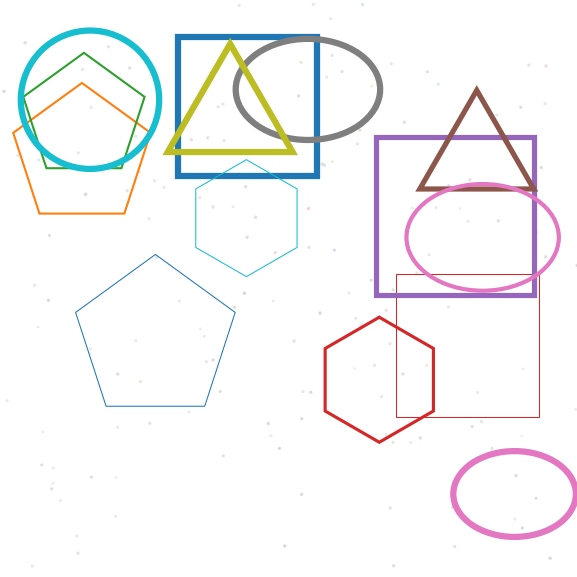[{"shape": "pentagon", "thickness": 0.5, "radius": 0.73, "center": [0.269, 0.413]}, {"shape": "square", "thickness": 3, "radius": 0.6, "center": [0.429, 0.814]}, {"shape": "pentagon", "thickness": 1, "radius": 0.63, "center": [0.142, 0.73]}, {"shape": "pentagon", "thickness": 1, "radius": 0.55, "center": [0.145, 0.797]}, {"shape": "hexagon", "thickness": 1.5, "radius": 0.54, "center": [0.657, 0.342]}, {"shape": "square", "thickness": 0.5, "radius": 0.62, "center": [0.81, 0.401]}, {"shape": "square", "thickness": 2.5, "radius": 0.69, "center": [0.788, 0.625]}, {"shape": "triangle", "thickness": 2.5, "radius": 0.57, "center": [0.826, 0.729]}, {"shape": "oval", "thickness": 2, "radius": 0.66, "center": [0.836, 0.588]}, {"shape": "oval", "thickness": 3, "radius": 0.53, "center": [0.891, 0.144]}, {"shape": "oval", "thickness": 3, "radius": 0.63, "center": [0.533, 0.844]}, {"shape": "triangle", "thickness": 3, "radius": 0.62, "center": [0.399, 0.798]}, {"shape": "circle", "thickness": 3, "radius": 0.6, "center": [0.156, 0.826]}, {"shape": "hexagon", "thickness": 0.5, "radius": 0.51, "center": [0.427, 0.621]}]